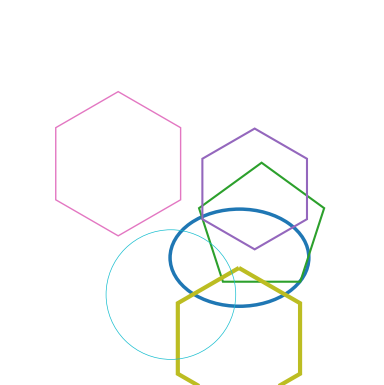[{"shape": "oval", "thickness": 2.5, "radius": 0.9, "center": [0.622, 0.331]}, {"shape": "pentagon", "thickness": 1.5, "radius": 0.85, "center": [0.679, 0.407]}, {"shape": "hexagon", "thickness": 1.5, "radius": 0.78, "center": [0.662, 0.509]}, {"shape": "hexagon", "thickness": 1, "radius": 0.94, "center": [0.307, 0.575]}, {"shape": "hexagon", "thickness": 3, "radius": 0.92, "center": [0.621, 0.121]}, {"shape": "circle", "thickness": 0.5, "radius": 0.84, "center": [0.444, 0.235]}]